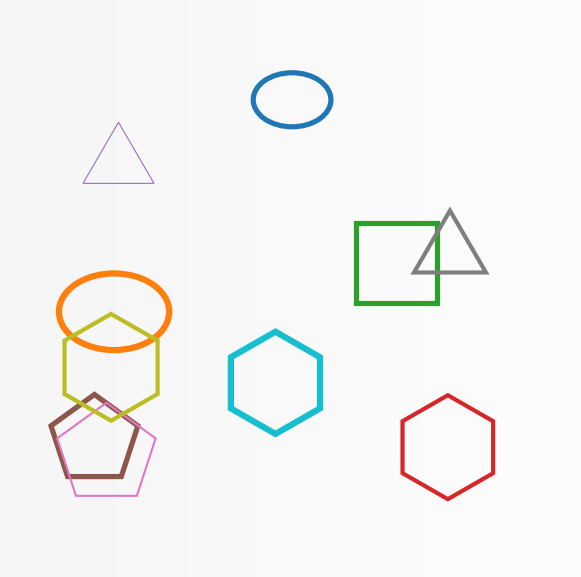[{"shape": "oval", "thickness": 2.5, "radius": 0.33, "center": [0.502, 0.826]}, {"shape": "oval", "thickness": 3, "radius": 0.47, "center": [0.196, 0.459]}, {"shape": "square", "thickness": 2.5, "radius": 0.35, "center": [0.682, 0.544]}, {"shape": "hexagon", "thickness": 2, "radius": 0.45, "center": [0.77, 0.225]}, {"shape": "triangle", "thickness": 0.5, "radius": 0.35, "center": [0.204, 0.717]}, {"shape": "pentagon", "thickness": 2.5, "radius": 0.39, "center": [0.162, 0.237]}, {"shape": "pentagon", "thickness": 1, "radius": 0.45, "center": [0.183, 0.213]}, {"shape": "triangle", "thickness": 2, "radius": 0.36, "center": [0.774, 0.563]}, {"shape": "hexagon", "thickness": 2, "radius": 0.46, "center": [0.191, 0.363]}, {"shape": "hexagon", "thickness": 3, "radius": 0.44, "center": [0.474, 0.336]}]